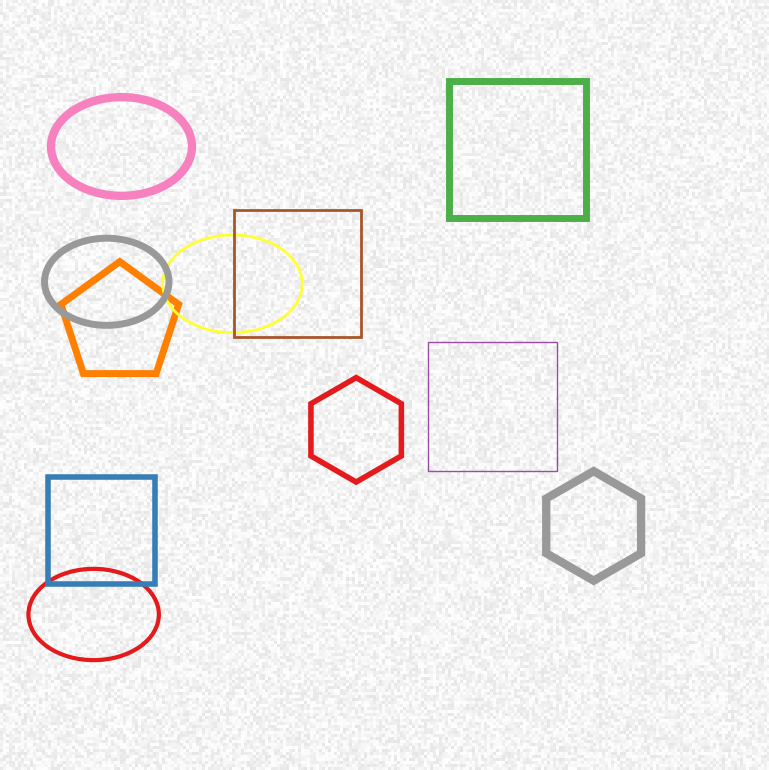[{"shape": "hexagon", "thickness": 2, "radius": 0.34, "center": [0.463, 0.442]}, {"shape": "oval", "thickness": 1.5, "radius": 0.42, "center": [0.122, 0.202]}, {"shape": "square", "thickness": 2, "radius": 0.35, "center": [0.132, 0.311]}, {"shape": "square", "thickness": 2.5, "radius": 0.44, "center": [0.672, 0.806]}, {"shape": "square", "thickness": 0.5, "radius": 0.42, "center": [0.64, 0.472]}, {"shape": "pentagon", "thickness": 2.5, "radius": 0.4, "center": [0.156, 0.58]}, {"shape": "oval", "thickness": 1, "radius": 0.45, "center": [0.302, 0.631]}, {"shape": "square", "thickness": 1, "radius": 0.41, "center": [0.386, 0.645]}, {"shape": "oval", "thickness": 3, "radius": 0.46, "center": [0.158, 0.81]}, {"shape": "hexagon", "thickness": 3, "radius": 0.36, "center": [0.771, 0.317]}, {"shape": "oval", "thickness": 2.5, "radius": 0.4, "center": [0.139, 0.634]}]